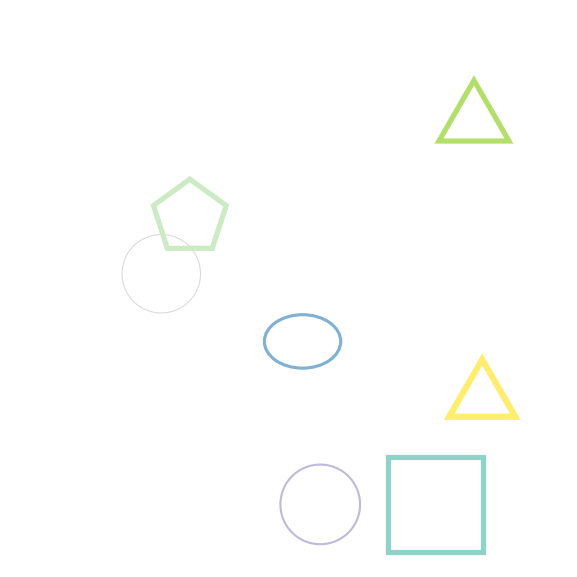[{"shape": "square", "thickness": 2.5, "radius": 0.41, "center": [0.754, 0.126]}, {"shape": "circle", "thickness": 1, "radius": 0.34, "center": [0.555, 0.126]}, {"shape": "oval", "thickness": 1.5, "radius": 0.33, "center": [0.524, 0.408]}, {"shape": "triangle", "thickness": 2.5, "radius": 0.35, "center": [0.821, 0.79]}, {"shape": "circle", "thickness": 0.5, "radius": 0.34, "center": [0.279, 0.525]}, {"shape": "pentagon", "thickness": 2.5, "radius": 0.33, "center": [0.329, 0.623]}, {"shape": "triangle", "thickness": 3, "radius": 0.33, "center": [0.835, 0.31]}]